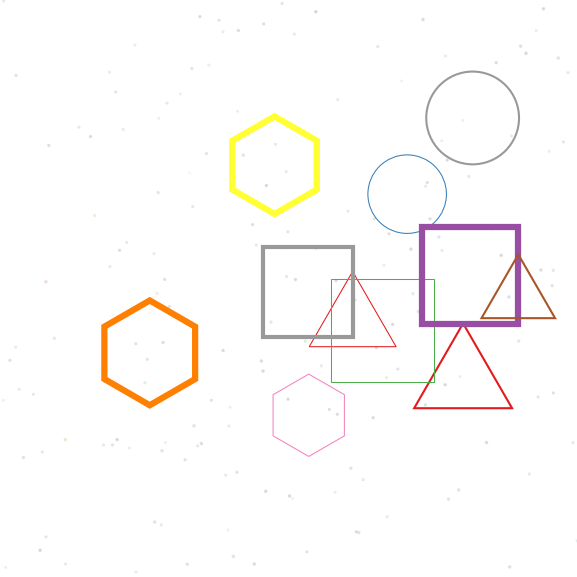[{"shape": "triangle", "thickness": 0.5, "radius": 0.43, "center": [0.611, 0.442]}, {"shape": "triangle", "thickness": 1, "radius": 0.49, "center": [0.802, 0.341]}, {"shape": "circle", "thickness": 0.5, "radius": 0.34, "center": [0.705, 0.663]}, {"shape": "square", "thickness": 0.5, "radius": 0.44, "center": [0.662, 0.426]}, {"shape": "square", "thickness": 3, "radius": 0.42, "center": [0.814, 0.522]}, {"shape": "hexagon", "thickness": 3, "radius": 0.45, "center": [0.259, 0.388]}, {"shape": "hexagon", "thickness": 3, "radius": 0.42, "center": [0.475, 0.713]}, {"shape": "triangle", "thickness": 1, "radius": 0.37, "center": [0.898, 0.485]}, {"shape": "hexagon", "thickness": 0.5, "radius": 0.36, "center": [0.535, 0.28]}, {"shape": "circle", "thickness": 1, "radius": 0.4, "center": [0.818, 0.795]}, {"shape": "square", "thickness": 2, "radius": 0.39, "center": [0.533, 0.493]}]